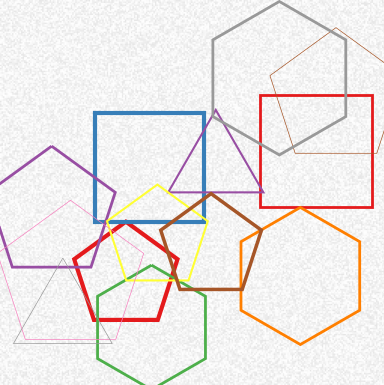[{"shape": "pentagon", "thickness": 3, "radius": 0.71, "center": [0.327, 0.283]}, {"shape": "square", "thickness": 2, "radius": 0.73, "center": [0.82, 0.609]}, {"shape": "square", "thickness": 3, "radius": 0.7, "center": [0.388, 0.564]}, {"shape": "hexagon", "thickness": 2, "radius": 0.81, "center": [0.394, 0.149]}, {"shape": "pentagon", "thickness": 2, "radius": 0.87, "center": [0.134, 0.447]}, {"shape": "triangle", "thickness": 1.5, "radius": 0.71, "center": [0.56, 0.572]}, {"shape": "hexagon", "thickness": 2, "radius": 0.89, "center": [0.78, 0.283]}, {"shape": "pentagon", "thickness": 1.5, "radius": 0.69, "center": [0.409, 0.383]}, {"shape": "pentagon", "thickness": 0.5, "radius": 0.9, "center": [0.873, 0.748]}, {"shape": "pentagon", "thickness": 2.5, "radius": 0.69, "center": [0.548, 0.36]}, {"shape": "pentagon", "thickness": 0.5, "radius": 1.0, "center": [0.183, 0.28]}, {"shape": "triangle", "thickness": 0.5, "radius": 0.74, "center": [0.163, 0.182]}, {"shape": "hexagon", "thickness": 2, "radius": 1.0, "center": [0.726, 0.797]}]